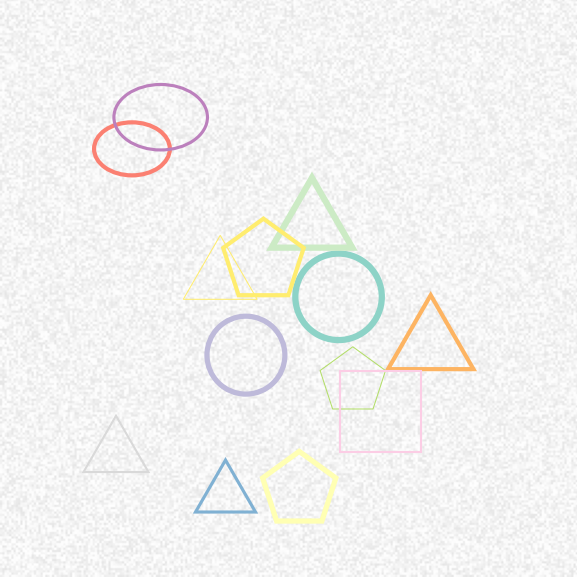[{"shape": "circle", "thickness": 3, "radius": 0.37, "center": [0.586, 0.485]}, {"shape": "pentagon", "thickness": 2.5, "radius": 0.33, "center": [0.518, 0.151]}, {"shape": "circle", "thickness": 2.5, "radius": 0.34, "center": [0.426, 0.384]}, {"shape": "oval", "thickness": 2, "radius": 0.33, "center": [0.228, 0.741]}, {"shape": "triangle", "thickness": 1.5, "radius": 0.3, "center": [0.391, 0.143]}, {"shape": "triangle", "thickness": 2, "radius": 0.43, "center": [0.746, 0.403]}, {"shape": "pentagon", "thickness": 0.5, "radius": 0.3, "center": [0.611, 0.339]}, {"shape": "square", "thickness": 1, "radius": 0.35, "center": [0.659, 0.286]}, {"shape": "triangle", "thickness": 1, "radius": 0.32, "center": [0.201, 0.214]}, {"shape": "oval", "thickness": 1.5, "radius": 0.4, "center": [0.278, 0.796]}, {"shape": "triangle", "thickness": 3, "radius": 0.4, "center": [0.54, 0.611]}, {"shape": "pentagon", "thickness": 2, "radius": 0.37, "center": [0.456, 0.547]}, {"shape": "triangle", "thickness": 0.5, "radius": 0.37, "center": [0.381, 0.518]}]